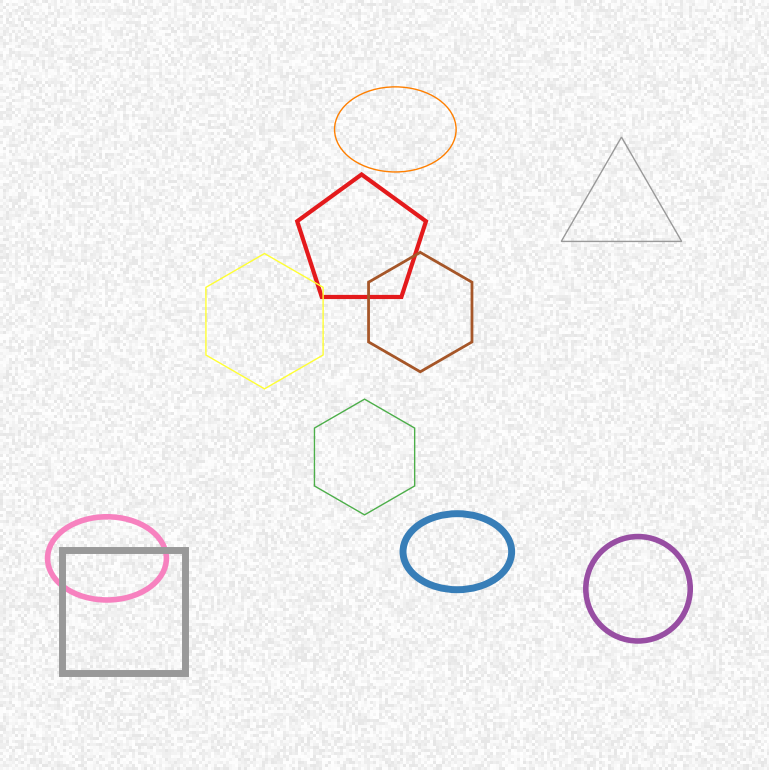[{"shape": "pentagon", "thickness": 1.5, "radius": 0.44, "center": [0.47, 0.685]}, {"shape": "oval", "thickness": 2.5, "radius": 0.35, "center": [0.594, 0.284]}, {"shape": "hexagon", "thickness": 0.5, "radius": 0.38, "center": [0.473, 0.406]}, {"shape": "circle", "thickness": 2, "radius": 0.34, "center": [0.829, 0.235]}, {"shape": "oval", "thickness": 0.5, "radius": 0.39, "center": [0.513, 0.832]}, {"shape": "hexagon", "thickness": 0.5, "radius": 0.44, "center": [0.344, 0.583]}, {"shape": "hexagon", "thickness": 1, "radius": 0.39, "center": [0.546, 0.595]}, {"shape": "oval", "thickness": 2, "radius": 0.39, "center": [0.139, 0.275]}, {"shape": "triangle", "thickness": 0.5, "radius": 0.45, "center": [0.807, 0.732]}, {"shape": "square", "thickness": 2.5, "radius": 0.4, "center": [0.16, 0.205]}]